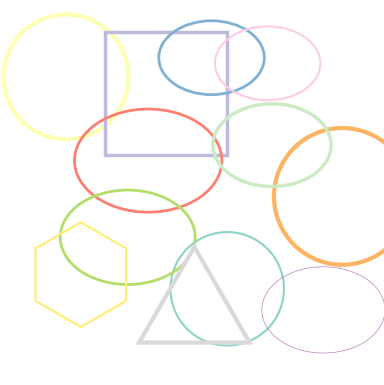[{"shape": "circle", "thickness": 1.5, "radius": 0.74, "center": [0.59, 0.25]}, {"shape": "circle", "thickness": 3, "radius": 0.81, "center": [0.172, 0.8]}, {"shape": "square", "thickness": 2.5, "radius": 0.8, "center": [0.431, 0.756]}, {"shape": "oval", "thickness": 2, "radius": 0.96, "center": [0.385, 0.583]}, {"shape": "oval", "thickness": 2, "radius": 0.69, "center": [0.549, 0.85]}, {"shape": "circle", "thickness": 3, "radius": 0.89, "center": [0.889, 0.49]}, {"shape": "oval", "thickness": 2, "radius": 0.88, "center": [0.332, 0.384]}, {"shape": "oval", "thickness": 1.5, "radius": 0.68, "center": [0.695, 0.836]}, {"shape": "triangle", "thickness": 3, "radius": 0.83, "center": [0.505, 0.193]}, {"shape": "oval", "thickness": 0.5, "radius": 0.8, "center": [0.84, 0.195]}, {"shape": "oval", "thickness": 2.5, "radius": 0.77, "center": [0.707, 0.623]}, {"shape": "hexagon", "thickness": 1.5, "radius": 0.68, "center": [0.21, 0.287]}]